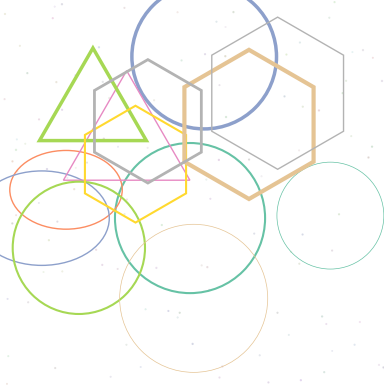[{"shape": "circle", "thickness": 0.5, "radius": 0.69, "center": [0.858, 0.44]}, {"shape": "circle", "thickness": 1.5, "radius": 0.97, "center": [0.494, 0.434]}, {"shape": "oval", "thickness": 1, "radius": 0.73, "center": [0.171, 0.507]}, {"shape": "oval", "thickness": 1, "radius": 0.88, "center": [0.109, 0.433]}, {"shape": "circle", "thickness": 2.5, "radius": 0.94, "center": [0.53, 0.853]}, {"shape": "triangle", "thickness": 1, "radius": 0.95, "center": [0.329, 0.627]}, {"shape": "triangle", "thickness": 2.5, "radius": 0.8, "center": [0.241, 0.715]}, {"shape": "circle", "thickness": 1.5, "radius": 0.86, "center": [0.205, 0.356]}, {"shape": "hexagon", "thickness": 1.5, "radius": 0.76, "center": [0.352, 0.574]}, {"shape": "hexagon", "thickness": 3, "radius": 0.97, "center": [0.647, 0.677]}, {"shape": "circle", "thickness": 0.5, "radius": 0.96, "center": [0.503, 0.225]}, {"shape": "hexagon", "thickness": 1, "radius": 0.99, "center": [0.721, 0.758]}, {"shape": "hexagon", "thickness": 2, "radius": 0.8, "center": [0.384, 0.685]}]